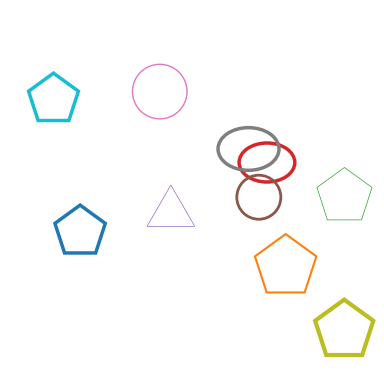[{"shape": "pentagon", "thickness": 2.5, "radius": 0.34, "center": [0.208, 0.399]}, {"shape": "pentagon", "thickness": 1.5, "radius": 0.42, "center": [0.742, 0.308]}, {"shape": "pentagon", "thickness": 0.5, "radius": 0.38, "center": [0.895, 0.49]}, {"shape": "oval", "thickness": 2.5, "radius": 0.36, "center": [0.693, 0.578]}, {"shape": "triangle", "thickness": 0.5, "radius": 0.36, "center": [0.444, 0.448]}, {"shape": "circle", "thickness": 2, "radius": 0.29, "center": [0.672, 0.488]}, {"shape": "circle", "thickness": 1, "radius": 0.35, "center": [0.415, 0.762]}, {"shape": "oval", "thickness": 2.5, "radius": 0.4, "center": [0.646, 0.613]}, {"shape": "pentagon", "thickness": 3, "radius": 0.4, "center": [0.894, 0.142]}, {"shape": "pentagon", "thickness": 2.5, "radius": 0.34, "center": [0.139, 0.742]}]